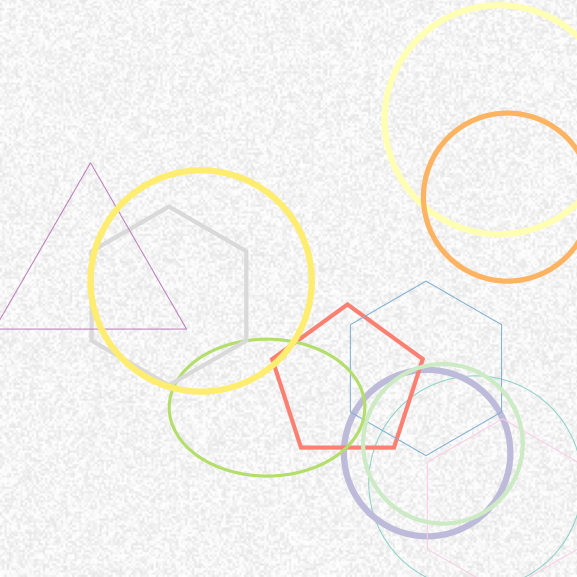[{"shape": "circle", "thickness": 0.5, "radius": 0.92, "center": [0.823, 0.163]}, {"shape": "circle", "thickness": 3, "radius": 0.99, "center": [0.864, 0.792]}, {"shape": "circle", "thickness": 3, "radius": 0.72, "center": [0.74, 0.215]}, {"shape": "pentagon", "thickness": 2, "radius": 0.69, "center": [0.602, 0.335]}, {"shape": "hexagon", "thickness": 0.5, "radius": 0.76, "center": [0.738, 0.361]}, {"shape": "circle", "thickness": 2.5, "radius": 0.73, "center": [0.879, 0.658]}, {"shape": "oval", "thickness": 1.5, "radius": 0.85, "center": [0.462, 0.293]}, {"shape": "hexagon", "thickness": 0.5, "radius": 0.75, "center": [0.87, 0.124]}, {"shape": "hexagon", "thickness": 2, "radius": 0.77, "center": [0.293, 0.487]}, {"shape": "triangle", "thickness": 0.5, "radius": 0.96, "center": [0.157, 0.525]}, {"shape": "circle", "thickness": 2, "radius": 0.69, "center": [0.767, 0.231]}, {"shape": "circle", "thickness": 3, "radius": 0.96, "center": [0.348, 0.513]}]